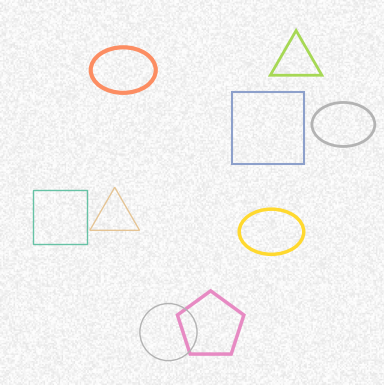[{"shape": "square", "thickness": 1, "radius": 0.36, "center": [0.156, 0.436]}, {"shape": "oval", "thickness": 3, "radius": 0.42, "center": [0.32, 0.818]}, {"shape": "square", "thickness": 1.5, "radius": 0.47, "center": [0.696, 0.668]}, {"shape": "pentagon", "thickness": 2.5, "radius": 0.45, "center": [0.547, 0.154]}, {"shape": "triangle", "thickness": 2, "radius": 0.39, "center": [0.769, 0.843]}, {"shape": "oval", "thickness": 2.5, "radius": 0.42, "center": [0.705, 0.398]}, {"shape": "triangle", "thickness": 1, "radius": 0.37, "center": [0.298, 0.439]}, {"shape": "circle", "thickness": 1, "radius": 0.37, "center": [0.438, 0.137]}, {"shape": "oval", "thickness": 2, "radius": 0.41, "center": [0.892, 0.677]}]